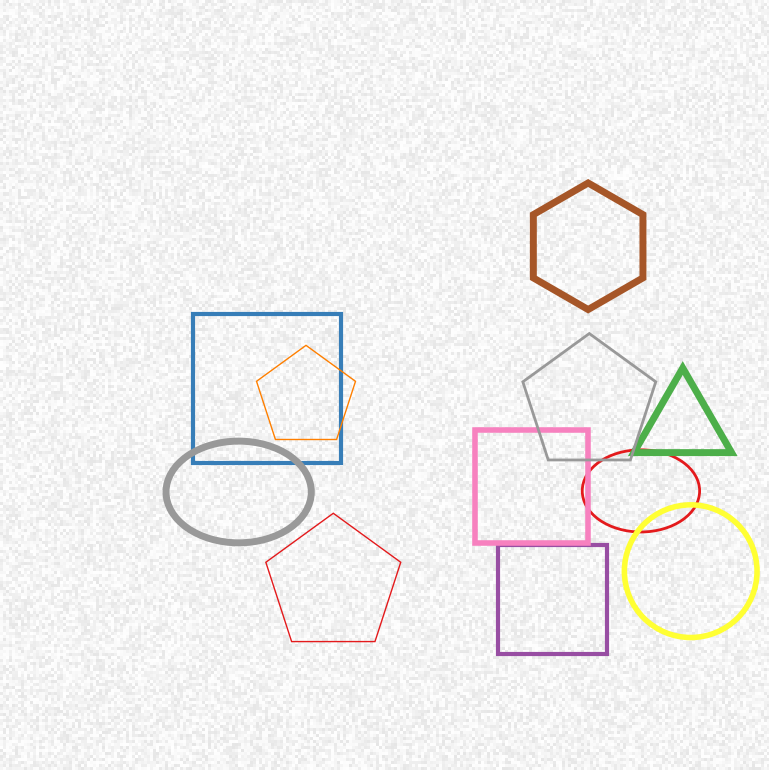[{"shape": "oval", "thickness": 1, "radius": 0.38, "center": [0.832, 0.362]}, {"shape": "pentagon", "thickness": 0.5, "radius": 0.46, "center": [0.433, 0.241]}, {"shape": "square", "thickness": 1.5, "radius": 0.48, "center": [0.347, 0.496]}, {"shape": "triangle", "thickness": 2.5, "radius": 0.37, "center": [0.887, 0.449]}, {"shape": "square", "thickness": 1.5, "radius": 0.35, "center": [0.717, 0.222]}, {"shape": "pentagon", "thickness": 0.5, "radius": 0.34, "center": [0.397, 0.484]}, {"shape": "circle", "thickness": 2, "radius": 0.43, "center": [0.897, 0.258]}, {"shape": "hexagon", "thickness": 2.5, "radius": 0.41, "center": [0.764, 0.68]}, {"shape": "square", "thickness": 2, "radius": 0.37, "center": [0.69, 0.369]}, {"shape": "pentagon", "thickness": 1, "radius": 0.45, "center": [0.765, 0.476]}, {"shape": "oval", "thickness": 2.5, "radius": 0.47, "center": [0.31, 0.361]}]